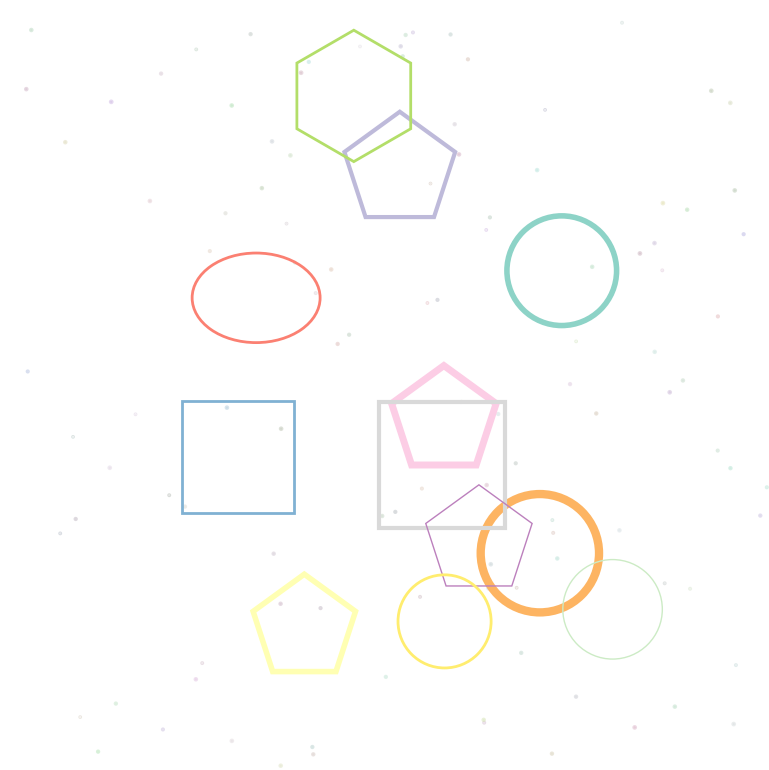[{"shape": "circle", "thickness": 2, "radius": 0.36, "center": [0.73, 0.648]}, {"shape": "pentagon", "thickness": 2, "radius": 0.35, "center": [0.395, 0.184]}, {"shape": "pentagon", "thickness": 1.5, "radius": 0.38, "center": [0.519, 0.779]}, {"shape": "oval", "thickness": 1, "radius": 0.42, "center": [0.333, 0.613]}, {"shape": "square", "thickness": 1, "radius": 0.36, "center": [0.309, 0.407]}, {"shape": "circle", "thickness": 3, "radius": 0.38, "center": [0.701, 0.282]}, {"shape": "hexagon", "thickness": 1, "radius": 0.43, "center": [0.459, 0.875]}, {"shape": "pentagon", "thickness": 2.5, "radius": 0.36, "center": [0.576, 0.454]}, {"shape": "square", "thickness": 1.5, "radius": 0.41, "center": [0.574, 0.396]}, {"shape": "pentagon", "thickness": 0.5, "radius": 0.36, "center": [0.622, 0.298]}, {"shape": "circle", "thickness": 0.5, "radius": 0.32, "center": [0.796, 0.209]}, {"shape": "circle", "thickness": 1, "radius": 0.3, "center": [0.577, 0.193]}]